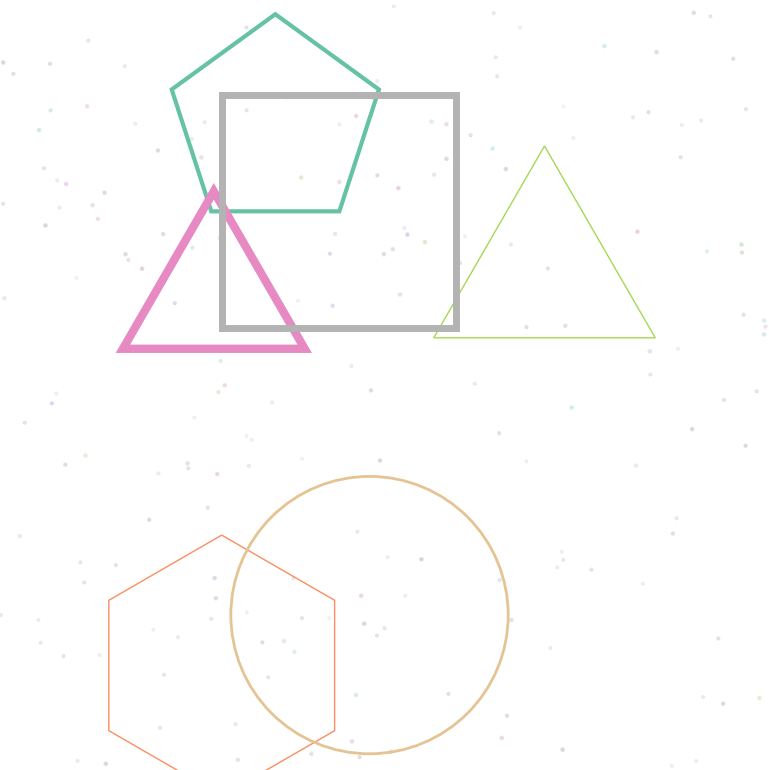[{"shape": "pentagon", "thickness": 1.5, "radius": 0.71, "center": [0.358, 0.84]}, {"shape": "hexagon", "thickness": 0.5, "radius": 0.85, "center": [0.288, 0.136]}, {"shape": "triangle", "thickness": 3, "radius": 0.68, "center": [0.278, 0.615]}, {"shape": "triangle", "thickness": 0.5, "radius": 0.83, "center": [0.707, 0.644]}, {"shape": "circle", "thickness": 1, "radius": 0.9, "center": [0.48, 0.201]}, {"shape": "square", "thickness": 2.5, "radius": 0.76, "center": [0.44, 0.725]}]